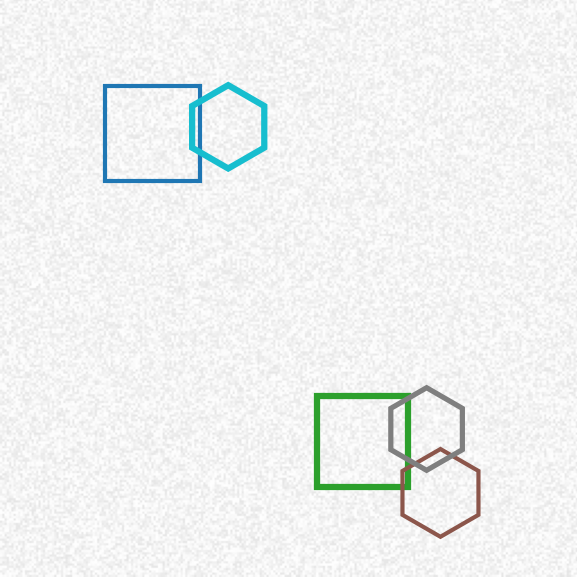[{"shape": "square", "thickness": 2, "radius": 0.41, "center": [0.264, 0.768]}, {"shape": "square", "thickness": 3, "radius": 0.39, "center": [0.627, 0.234]}, {"shape": "hexagon", "thickness": 2, "radius": 0.38, "center": [0.763, 0.146]}, {"shape": "hexagon", "thickness": 2.5, "radius": 0.36, "center": [0.739, 0.256]}, {"shape": "hexagon", "thickness": 3, "radius": 0.36, "center": [0.395, 0.779]}]